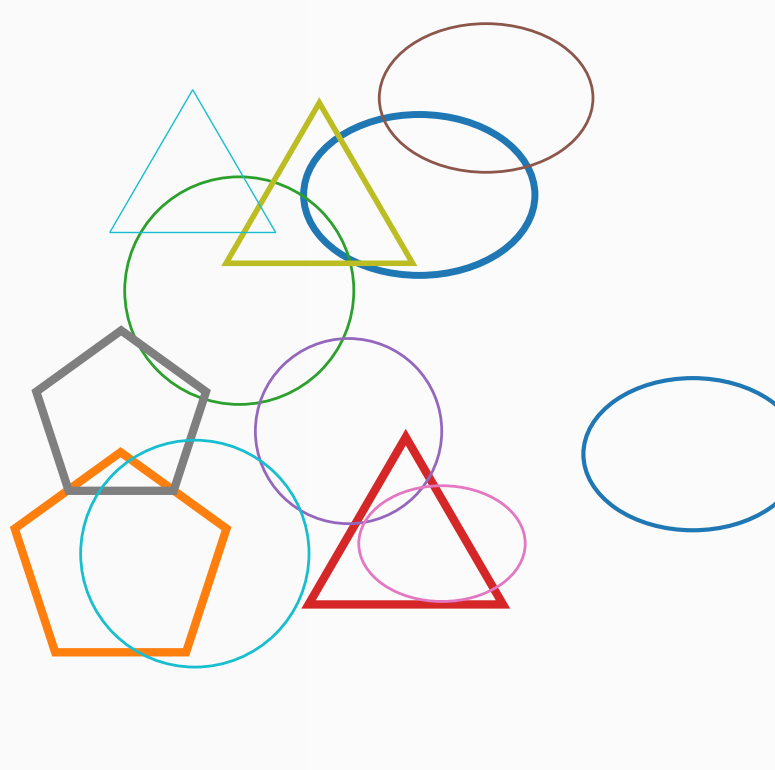[{"shape": "oval", "thickness": 2.5, "radius": 0.75, "center": [0.541, 0.747]}, {"shape": "oval", "thickness": 1.5, "radius": 0.71, "center": [0.894, 0.41]}, {"shape": "pentagon", "thickness": 3, "radius": 0.72, "center": [0.156, 0.269]}, {"shape": "circle", "thickness": 1, "radius": 0.74, "center": [0.309, 0.623]}, {"shape": "triangle", "thickness": 3, "radius": 0.72, "center": [0.524, 0.287]}, {"shape": "circle", "thickness": 1, "radius": 0.6, "center": [0.45, 0.44]}, {"shape": "oval", "thickness": 1, "radius": 0.69, "center": [0.627, 0.873]}, {"shape": "oval", "thickness": 1, "radius": 0.54, "center": [0.57, 0.294]}, {"shape": "pentagon", "thickness": 3, "radius": 0.58, "center": [0.156, 0.456]}, {"shape": "triangle", "thickness": 2, "radius": 0.69, "center": [0.412, 0.728]}, {"shape": "triangle", "thickness": 0.5, "radius": 0.62, "center": [0.249, 0.76]}, {"shape": "circle", "thickness": 1, "radius": 0.74, "center": [0.251, 0.281]}]